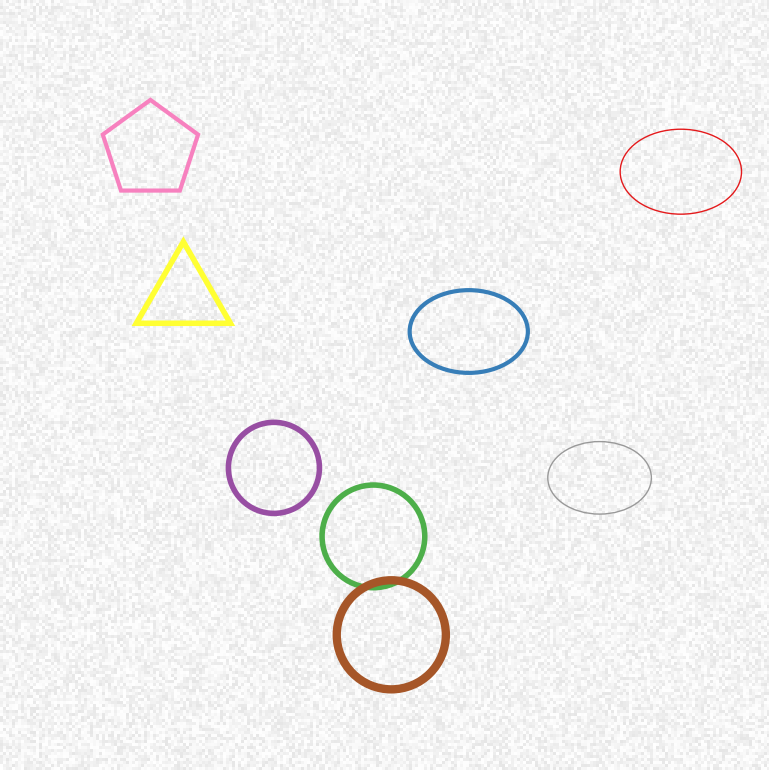[{"shape": "oval", "thickness": 0.5, "radius": 0.39, "center": [0.884, 0.777]}, {"shape": "oval", "thickness": 1.5, "radius": 0.38, "center": [0.609, 0.569]}, {"shape": "circle", "thickness": 2, "radius": 0.33, "center": [0.485, 0.303]}, {"shape": "circle", "thickness": 2, "radius": 0.3, "center": [0.356, 0.392]}, {"shape": "triangle", "thickness": 2, "radius": 0.35, "center": [0.238, 0.615]}, {"shape": "circle", "thickness": 3, "radius": 0.35, "center": [0.508, 0.176]}, {"shape": "pentagon", "thickness": 1.5, "radius": 0.33, "center": [0.195, 0.805]}, {"shape": "oval", "thickness": 0.5, "radius": 0.34, "center": [0.779, 0.379]}]